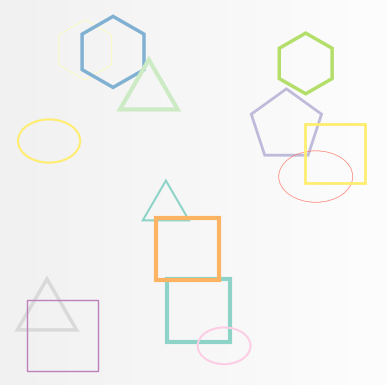[{"shape": "triangle", "thickness": 1.5, "radius": 0.34, "center": [0.428, 0.462]}, {"shape": "square", "thickness": 3, "radius": 0.41, "center": [0.512, 0.193]}, {"shape": "hexagon", "thickness": 0.5, "radius": 0.39, "center": [0.22, 0.87]}, {"shape": "pentagon", "thickness": 2, "radius": 0.48, "center": [0.739, 0.674]}, {"shape": "oval", "thickness": 0.5, "radius": 0.48, "center": [0.815, 0.541]}, {"shape": "hexagon", "thickness": 2.5, "radius": 0.46, "center": [0.292, 0.865]}, {"shape": "square", "thickness": 3, "radius": 0.4, "center": [0.484, 0.354]}, {"shape": "hexagon", "thickness": 2.5, "radius": 0.39, "center": [0.789, 0.835]}, {"shape": "oval", "thickness": 1.5, "radius": 0.34, "center": [0.578, 0.102]}, {"shape": "triangle", "thickness": 2.5, "radius": 0.44, "center": [0.121, 0.187]}, {"shape": "square", "thickness": 1, "radius": 0.46, "center": [0.162, 0.128]}, {"shape": "triangle", "thickness": 3, "radius": 0.43, "center": [0.384, 0.759]}, {"shape": "square", "thickness": 2, "radius": 0.39, "center": [0.865, 0.602]}, {"shape": "oval", "thickness": 1.5, "radius": 0.4, "center": [0.127, 0.634]}]